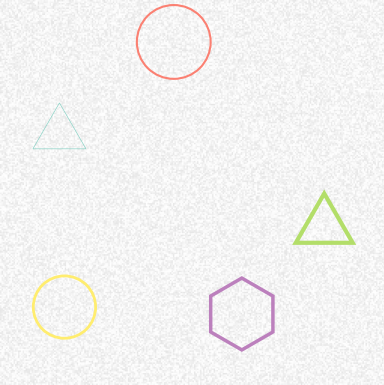[{"shape": "triangle", "thickness": 0.5, "radius": 0.4, "center": [0.154, 0.653]}, {"shape": "circle", "thickness": 1.5, "radius": 0.48, "center": [0.451, 0.891]}, {"shape": "triangle", "thickness": 3, "radius": 0.43, "center": [0.842, 0.412]}, {"shape": "hexagon", "thickness": 2.5, "radius": 0.47, "center": [0.628, 0.184]}, {"shape": "circle", "thickness": 2, "radius": 0.4, "center": [0.167, 0.202]}]